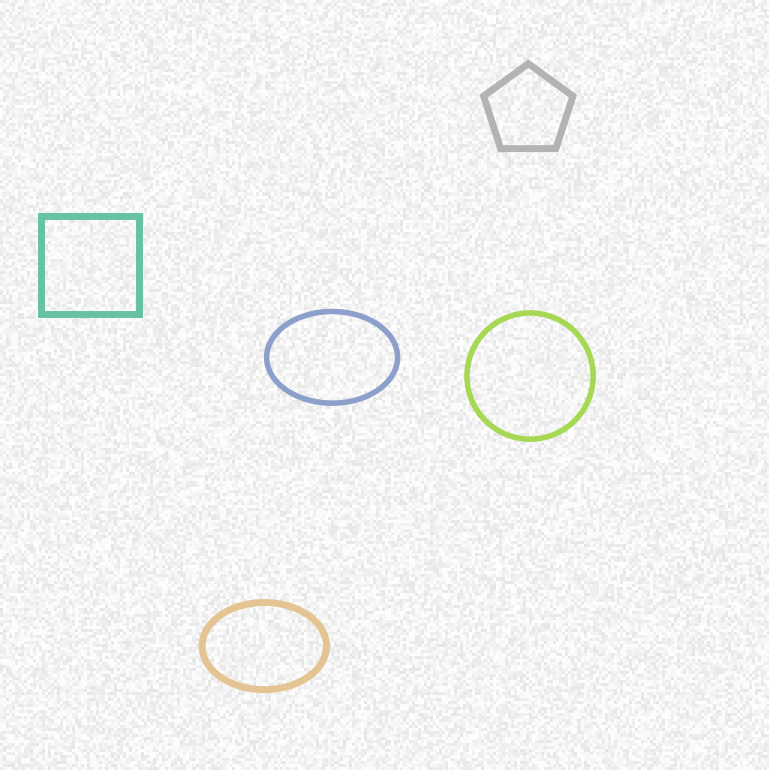[{"shape": "square", "thickness": 2.5, "radius": 0.32, "center": [0.117, 0.656]}, {"shape": "oval", "thickness": 2, "radius": 0.43, "center": [0.431, 0.536]}, {"shape": "circle", "thickness": 2, "radius": 0.41, "center": [0.688, 0.512]}, {"shape": "oval", "thickness": 2.5, "radius": 0.4, "center": [0.343, 0.161]}, {"shape": "pentagon", "thickness": 2.5, "radius": 0.3, "center": [0.686, 0.856]}]